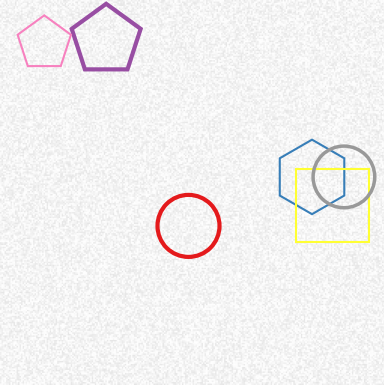[{"shape": "circle", "thickness": 3, "radius": 0.4, "center": [0.49, 0.413]}, {"shape": "hexagon", "thickness": 1.5, "radius": 0.48, "center": [0.81, 0.54]}, {"shape": "pentagon", "thickness": 3, "radius": 0.47, "center": [0.276, 0.896]}, {"shape": "square", "thickness": 1.5, "radius": 0.47, "center": [0.865, 0.467]}, {"shape": "pentagon", "thickness": 1.5, "radius": 0.36, "center": [0.115, 0.887]}, {"shape": "circle", "thickness": 2.5, "radius": 0.4, "center": [0.893, 0.54]}]